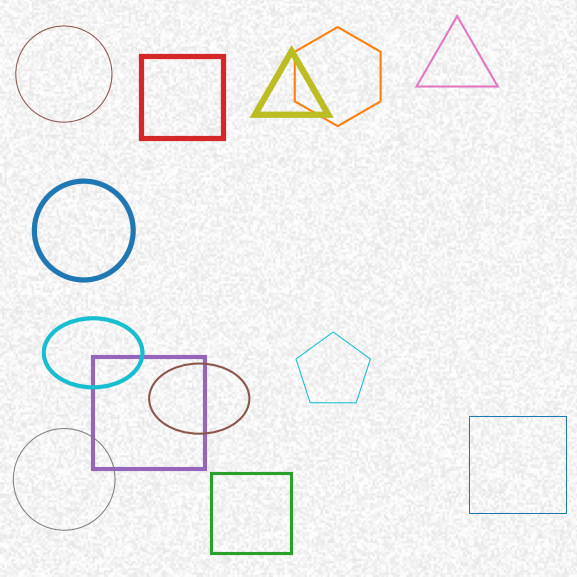[{"shape": "circle", "thickness": 2.5, "radius": 0.43, "center": [0.145, 0.6]}, {"shape": "square", "thickness": 0.5, "radius": 0.42, "center": [0.897, 0.195]}, {"shape": "hexagon", "thickness": 1, "radius": 0.43, "center": [0.585, 0.867]}, {"shape": "square", "thickness": 1.5, "radius": 0.35, "center": [0.434, 0.111]}, {"shape": "square", "thickness": 2.5, "radius": 0.35, "center": [0.315, 0.831]}, {"shape": "square", "thickness": 2, "radius": 0.49, "center": [0.258, 0.284]}, {"shape": "circle", "thickness": 0.5, "radius": 0.42, "center": [0.111, 0.871]}, {"shape": "oval", "thickness": 1, "radius": 0.43, "center": [0.345, 0.309]}, {"shape": "triangle", "thickness": 1, "radius": 0.41, "center": [0.792, 0.89]}, {"shape": "circle", "thickness": 0.5, "radius": 0.44, "center": [0.111, 0.169]}, {"shape": "triangle", "thickness": 3, "radius": 0.37, "center": [0.505, 0.837]}, {"shape": "pentagon", "thickness": 0.5, "radius": 0.34, "center": [0.577, 0.356]}, {"shape": "oval", "thickness": 2, "radius": 0.43, "center": [0.161, 0.388]}]